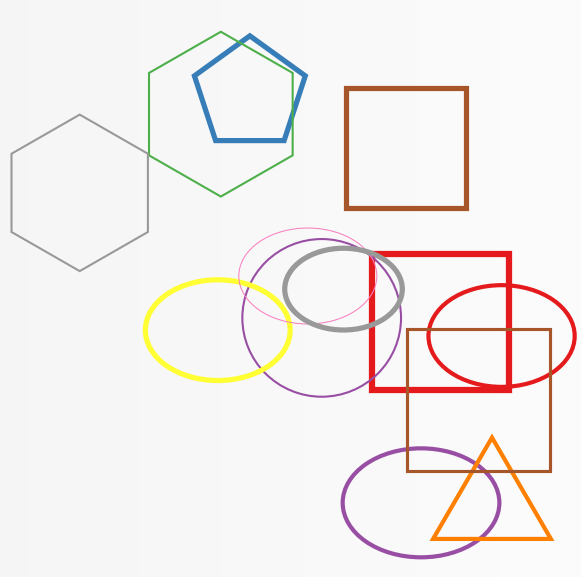[{"shape": "oval", "thickness": 2, "radius": 0.63, "center": [0.863, 0.417]}, {"shape": "square", "thickness": 3, "radius": 0.59, "center": [0.758, 0.442]}, {"shape": "pentagon", "thickness": 2.5, "radius": 0.5, "center": [0.43, 0.837]}, {"shape": "hexagon", "thickness": 1, "radius": 0.71, "center": [0.38, 0.801]}, {"shape": "oval", "thickness": 2, "radius": 0.67, "center": [0.724, 0.128]}, {"shape": "circle", "thickness": 1, "radius": 0.68, "center": [0.553, 0.449]}, {"shape": "triangle", "thickness": 2, "radius": 0.58, "center": [0.846, 0.124]}, {"shape": "oval", "thickness": 2.5, "radius": 0.62, "center": [0.375, 0.427]}, {"shape": "square", "thickness": 1.5, "radius": 0.62, "center": [0.824, 0.307]}, {"shape": "square", "thickness": 2.5, "radius": 0.52, "center": [0.698, 0.743]}, {"shape": "oval", "thickness": 0.5, "radius": 0.59, "center": [0.53, 0.521]}, {"shape": "oval", "thickness": 2.5, "radius": 0.51, "center": [0.591, 0.498]}, {"shape": "hexagon", "thickness": 1, "radius": 0.68, "center": [0.137, 0.665]}]